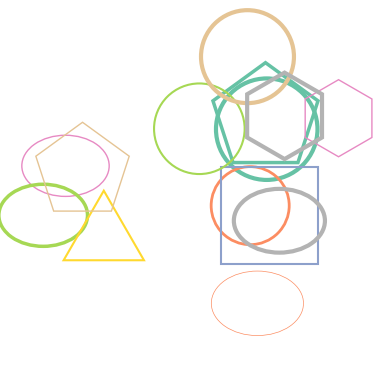[{"shape": "pentagon", "thickness": 2.5, "radius": 0.72, "center": [0.69, 0.694]}, {"shape": "circle", "thickness": 3, "radius": 0.66, "center": [0.693, 0.664]}, {"shape": "circle", "thickness": 2, "radius": 0.51, "center": [0.65, 0.466]}, {"shape": "oval", "thickness": 0.5, "radius": 0.6, "center": [0.669, 0.212]}, {"shape": "square", "thickness": 1.5, "radius": 0.63, "center": [0.699, 0.44]}, {"shape": "oval", "thickness": 1, "radius": 0.57, "center": [0.17, 0.569]}, {"shape": "hexagon", "thickness": 1, "radius": 0.5, "center": [0.879, 0.693]}, {"shape": "circle", "thickness": 1.5, "radius": 0.59, "center": [0.518, 0.666]}, {"shape": "oval", "thickness": 2.5, "radius": 0.58, "center": [0.112, 0.441]}, {"shape": "triangle", "thickness": 1.5, "radius": 0.6, "center": [0.27, 0.384]}, {"shape": "pentagon", "thickness": 1, "radius": 0.64, "center": [0.214, 0.555]}, {"shape": "circle", "thickness": 3, "radius": 0.6, "center": [0.643, 0.853]}, {"shape": "oval", "thickness": 3, "radius": 0.59, "center": [0.726, 0.427]}, {"shape": "hexagon", "thickness": 3, "radius": 0.56, "center": [0.739, 0.699]}]